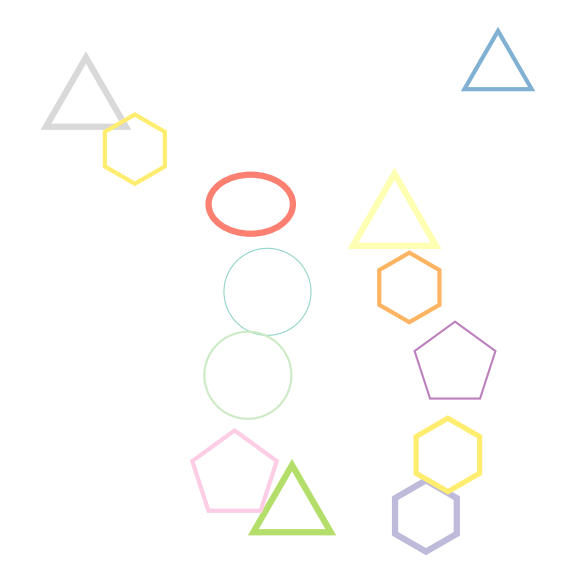[{"shape": "circle", "thickness": 0.5, "radius": 0.38, "center": [0.463, 0.494]}, {"shape": "triangle", "thickness": 3, "radius": 0.42, "center": [0.683, 0.615]}, {"shape": "hexagon", "thickness": 3, "radius": 0.31, "center": [0.738, 0.106]}, {"shape": "oval", "thickness": 3, "radius": 0.37, "center": [0.434, 0.646]}, {"shape": "triangle", "thickness": 2, "radius": 0.34, "center": [0.862, 0.878]}, {"shape": "hexagon", "thickness": 2, "radius": 0.3, "center": [0.709, 0.501]}, {"shape": "triangle", "thickness": 3, "radius": 0.39, "center": [0.506, 0.116]}, {"shape": "pentagon", "thickness": 2, "radius": 0.38, "center": [0.406, 0.177]}, {"shape": "triangle", "thickness": 3, "radius": 0.4, "center": [0.149, 0.82]}, {"shape": "pentagon", "thickness": 1, "radius": 0.37, "center": [0.788, 0.369]}, {"shape": "circle", "thickness": 1, "radius": 0.38, "center": [0.429, 0.349]}, {"shape": "hexagon", "thickness": 2.5, "radius": 0.32, "center": [0.776, 0.211]}, {"shape": "hexagon", "thickness": 2, "radius": 0.3, "center": [0.234, 0.741]}]